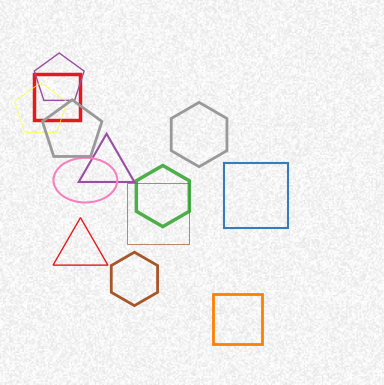[{"shape": "square", "thickness": 2.5, "radius": 0.3, "center": [0.148, 0.748]}, {"shape": "triangle", "thickness": 1, "radius": 0.41, "center": [0.209, 0.352]}, {"shape": "square", "thickness": 1.5, "radius": 0.42, "center": [0.665, 0.493]}, {"shape": "hexagon", "thickness": 2.5, "radius": 0.4, "center": [0.423, 0.491]}, {"shape": "pentagon", "thickness": 1, "radius": 0.34, "center": [0.154, 0.794]}, {"shape": "triangle", "thickness": 1.5, "radius": 0.42, "center": [0.277, 0.569]}, {"shape": "square", "thickness": 2, "radius": 0.32, "center": [0.617, 0.171]}, {"shape": "pentagon", "thickness": 0.5, "radius": 0.36, "center": [0.106, 0.714]}, {"shape": "square", "thickness": 0.5, "radius": 0.4, "center": [0.411, 0.446]}, {"shape": "hexagon", "thickness": 2, "radius": 0.35, "center": [0.349, 0.276]}, {"shape": "oval", "thickness": 1.5, "radius": 0.41, "center": [0.222, 0.532]}, {"shape": "pentagon", "thickness": 2, "radius": 0.41, "center": [0.188, 0.659]}, {"shape": "hexagon", "thickness": 2, "radius": 0.42, "center": [0.517, 0.65]}]